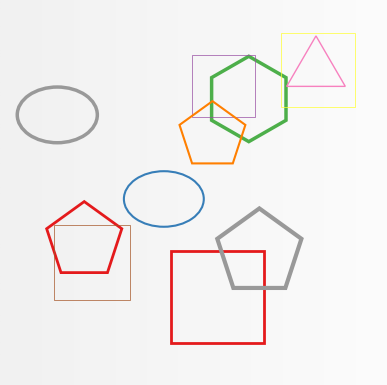[{"shape": "square", "thickness": 2, "radius": 0.6, "center": [0.562, 0.228]}, {"shape": "pentagon", "thickness": 2, "radius": 0.51, "center": [0.217, 0.374]}, {"shape": "oval", "thickness": 1.5, "radius": 0.52, "center": [0.423, 0.483]}, {"shape": "hexagon", "thickness": 2.5, "radius": 0.55, "center": [0.642, 0.743]}, {"shape": "square", "thickness": 0.5, "radius": 0.4, "center": [0.578, 0.777]}, {"shape": "pentagon", "thickness": 1.5, "radius": 0.45, "center": [0.548, 0.648]}, {"shape": "square", "thickness": 0.5, "radius": 0.48, "center": [0.82, 0.818]}, {"shape": "square", "thickness": 0.5, "radius": 0.49, "center": [0.237, 0.317]}, {"shape": "triangle", "thickness": 1, "radius": 0.44, "center": [0.815, 0.819]}, {"shape": "pentagon", "thickness": 3, "radius": 0.57, "center": [0.669, 0.344]}, {"shape": "oval", "thickness": 2.5, "radius": 0.52, "center": [0.148, 0.702]}]